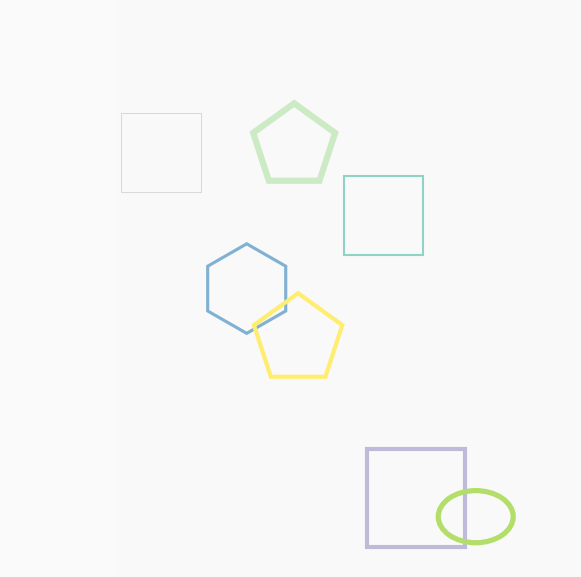[{"shape": "square", "thickness": 1, "radius": 0.34, "center": [0.66, 0.626]}, {"shape": "square", "thickness": 2, "radius": 0.42, "center": [0.716, 0.137]}, {"shape": "hexagon", "thickness": 1.5, "radius": 0.39, "center": [0.424, 0.499]}, {"shape": "oval", "thickness": 2.5, "radius": 0.32, "center": [0.818, 0.104]}, {"shape": "square", "thickness": 0.5, "radius": 0.34, "center": [0.277, 0.735]}, {"shape": "pentagon", "thickness": 3, "radius": 0.37, "center": [0.506, 0.746]}, {"shape": "pentagon", "thickness": 2, "radius": 0.4, "center": [0.513, 0.411]}]